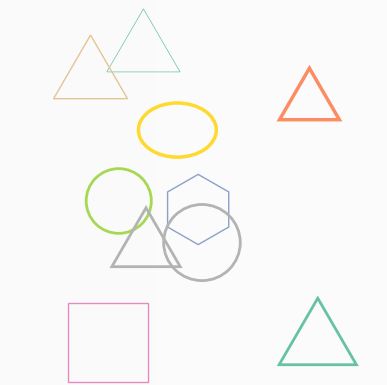[{"shape": "triangle", "thickness": 0.5, "radius": 0.55, "center": [0.37, 0.868]}, {"shape": "triangle", "thickness": 2, "radius": 0.58, "center": [0.82, 0.11]}, {"shape": "triangle", "thickness": 2.5, "radius": 0.45, "center": [0.799, 0.734]}, {"shape": "hexagon", "thickness": 1, "radius": 0.46, "center": [0.511, 0.456]}, {"shape": "square", "thickness": 1, "radius": 0.52, "center": [0.278, 0.11]}, {"shape": "circle", "thickness": 2, "radius": 0.42, "center": [0.306, 0.478]}, {"shape": "oval", "thickness": 2.5, "radius": 0.5, "center": [0.458, 0.662]}, {"shape": "triangle", "thickness": 1, "radius": 0.55, "center": [0.234, 0.799]}, {"shape": "triangle", "thickness": 2, "radius": 0.51, "center": [0.377, 0.358]}, {"shape": "circle", "thickness": 2, "radius": 0.49, "center": [0.521, 0.37]}]